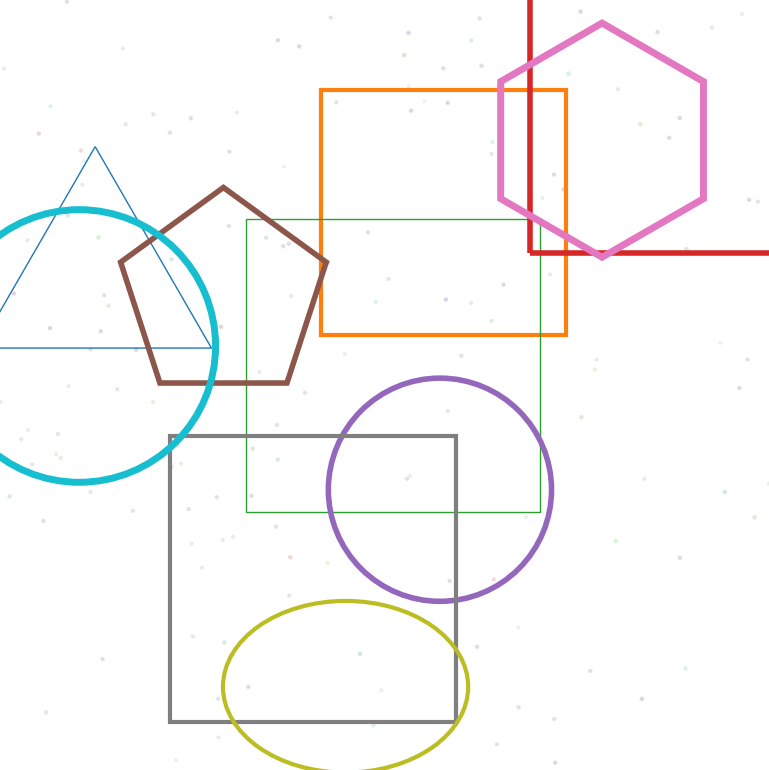[{"shape": "triangle", "thickness": 0.5, "radius": 0.87, "center": [0.124, 0.635]}, {"shape": "square", "thickness": 1.5, "radius": 0.79, "center": [0.576, 0.724]}, {"shape": "square", "thickness": 0.5, "radius": 0.95, "center": [0.51, 0.525]}, {"shape": "square", "thickness": 2, "radius": 0.88, "center": [0.863, 0.846]}, {"shape": "circle", "thickness": 2, "radius": 0.72, "center": [0.571, 0.364]}, {"shape": "pentagon", "thickness": 2, "radius": 0.7, "center": [0.29, 0.616]}, {"shape": "hexagon", "thickness": 2.5, "radius": 0.76, "center": [0.782, 0.818]}, {"shape": "square", "thickness": 1.5, "radius": 0.93, "center": [0.406, 0.248]}, {"shape": "oval", "thickness": 1.5, "radius": 0.8, "center": [0.449, 0.108]}, {"shape": "circle", "thickness": 2.5, "radius": 0.89, "center": [0.103, 0.551]}]